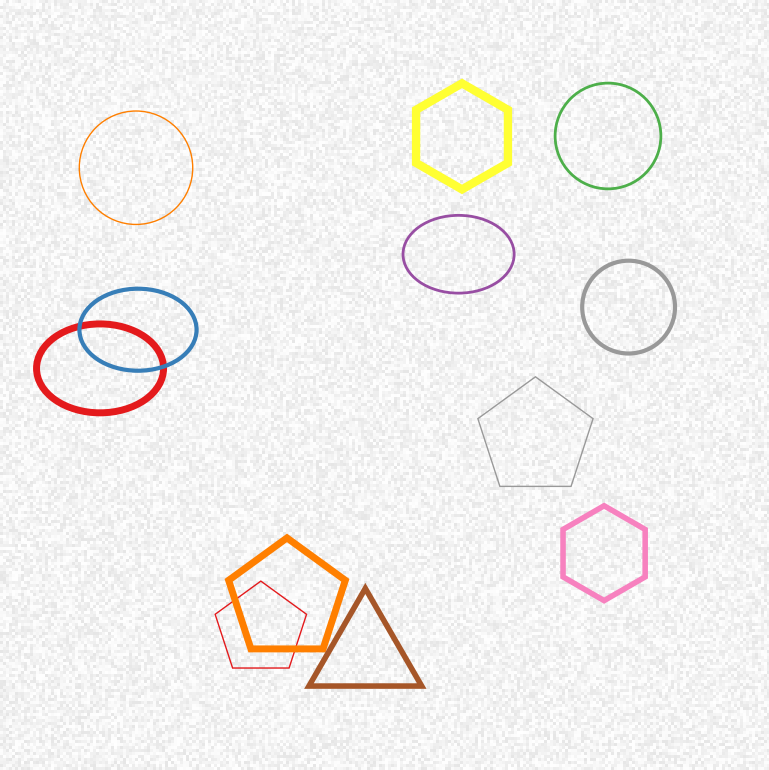[{"shape": "pentagon", "thickness": 0.5, "radius": 0.31, "center": [0.339, 0.183]}, {"shape": "oval", "thickness": 2.5, "radius": 0.41, "center": [0.13, 0.522]}, {"shape": "oval", "thickness": 1.5, "radius": 0.38, "center": [0.179, 0.572]}, {"shape": "circle", "thickness": 1, "radius": 0.34, "center": [0.79, 0.823]}, {"shape": "oval", "thickness": 1, "radius": 0.36, "center": [0.596, 0.67]}, {"shape": "circle", "thickness": 0.5, "radius": 0.37, "center": [0.177, 0.782]}, {"shape": "pentagon", "thickness": 2.5, "radius": 0.4, "center": [0.373, 0.222]}, {"shape": "hexagon", "thickness": 3, "radius": 0.34, "center": [0.6, 0.823]}, {"shape": "triangle", "thickness": 2, "radius": 0.42, "center": [0.474, 0.151]}, {"shape": "hexagon", "thickness": 2, "radius": 0.31, "center": [0.785, 0.282]}, {"shape": "circle", "thickness": 1.5, "radius": 0.3, "center": [0.816, 0.601]}, {"shape": "pentagon", "thickness": 0.5, "radius": 0.39, "center": [0.695, 0.432]}]